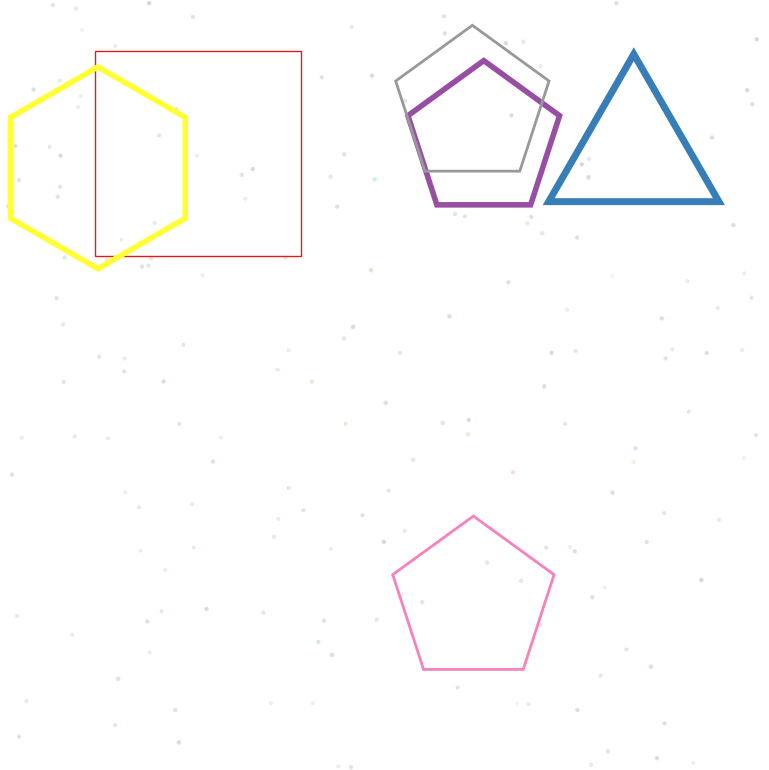[{"shape": "square", "thickness": 0.5, "radius": 0.67, "center": [0.257, 0.801]}, {"shape": "triangle", "thickness": 2.5, "radius": 0.64, "center": [0.823, 0.802]}, {"shape": "pentagon", "thickness": 2, "radius": 0.52, "center": [0.628, 0.818]}, {"shape": "hexagon", "thickness": 2, "radius": 0.66, "center": [0.127, 0.782]}, {"shape": "pentagon", "thickness": 1, "radius": 0.55, "center": [0.615, 0.22]}, {"shape": "pentagon", "thickness": 1, "radius": 0.52, "center": [0.613, 0.862]}]